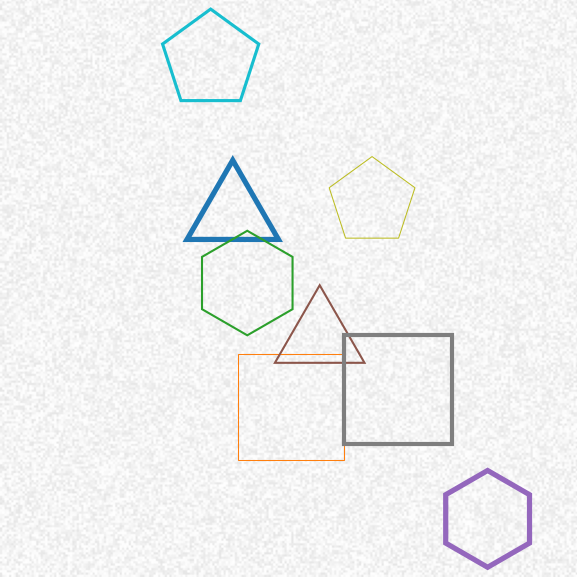[{"shape": "triangle", "thickness": 2.5, "radius": 0.46, "center": [0.403, 0.63]}, {"shape": "square", "thickness": 0.5, "radius": 0.46, "center": [0.504, 0.294]}, {"shape": "hexagon", "thickness": 1, "radius": 0.45, "center": [0.428, 0.509]}, {"shape": "hexagon", "thickness": 2.5, "radius": 0.42, "center": [0.844, 0.101]}, {"shape": "triangle", "thickness": 1, "radius": 0.45, "center": [0.554, 0.416]}, {"shape": "square", "thickness": 2, "radius": 0.47, "center": [0.69, 0.325]}, {"shape": "pentagon", "thickness": 0.5, "radius": 0.39, "center": [0.644, 0.65]}, {"shape": "pentagon", "thickness": 1.5, "radius": 0.44, "center": [0.365, 0.896]}]